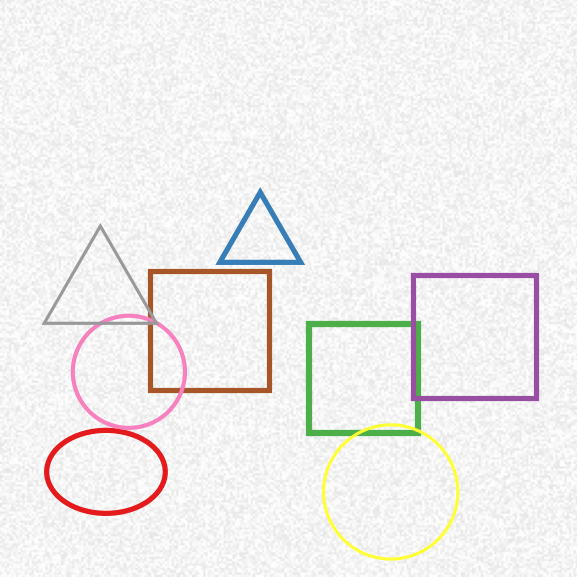[{"shape": "oval", "thickness": 2.5, "radius": 0.51, "center": [0.184, 0.182]}, {"shape": "triangle", "thickness": 2.5, "radius": 0.4, "center": [0.451, 0.585]}, {"shape": "square", "thickness": 3, "radius": 0.47, "center": [0.629, 0.344]}, {"shape": "square", "thickness": 2.5, "radius": 0.53, "center": [0.822, 0.416]}, {"shape": "circle", "thickness": 1.5, "radius": 0.58, "center": [0.677, 0.147]}, {"shape": "square", "thickness": 2.5, "radius": 0.51, "center": [0.363, 0.426]}, {"shape": "circle", "thickness": 2, "radius": 0.49, "center": [0.223, 0.355]}, {"shape": "triangle", "thickness": 1.5, "radius": 0.56, "center": [0.174, 0.495]}]